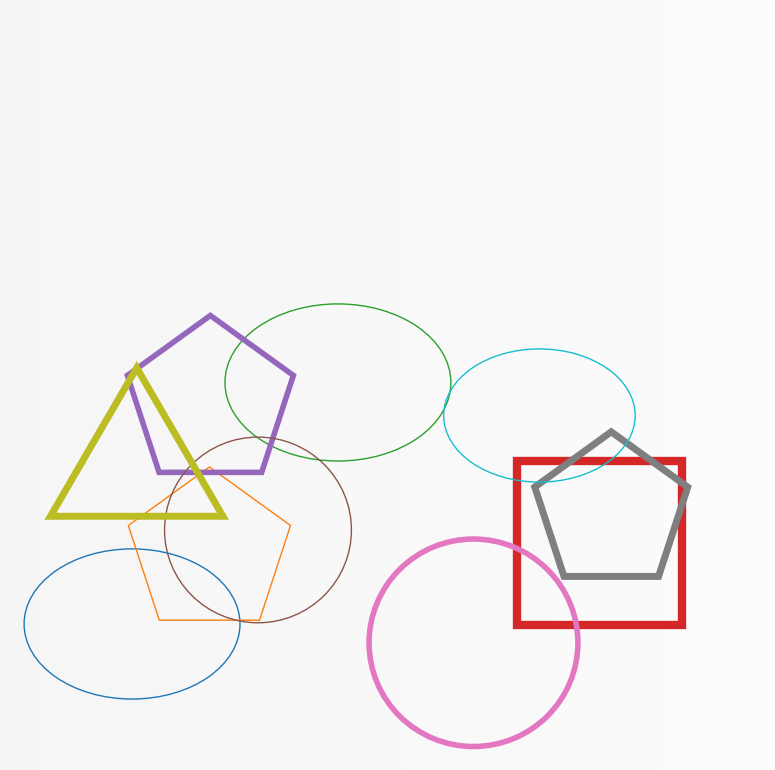[{"shape": "oval", "thickness": 0.5, "radius": 0.7, "center": [0.17, 0.19]}, {"shape": "pentagon", "thickness": 0.5, "radius": 0.55, "center": [0.27, 0.284]}, {"shape": "oval", "thickness": 0.5, "radius": 0.73, "center": [0.436, 0.503]}, {"shape": "square", "thickness": 3, "radius": 0.53, "center": [0.773, 0.295]}, {"shape": "pentagon", "thickness": 2, "radius": 0.56, "center": [0.271, 0.478]}, {"shape": "circle", "thickness": 0.5, "radius": 0.6, "center": [0.333, 0.312]}, {"shape": "circle", "thickness": 2, "radius": 0.67, "center": [0.611, 0.165]}, {"shape": "pentagon", "thickness": 2.5, "radius": 0.52, "center": [0.789, 0.335]}, {"shape": "triangle", "thickness": 2.5, "radius": 0.64, "center": [0.176, 0.394]}, {"shape": "oval", "thickness": 0.5, "radius": 0.62, "center": [0.696, 0.46]}]